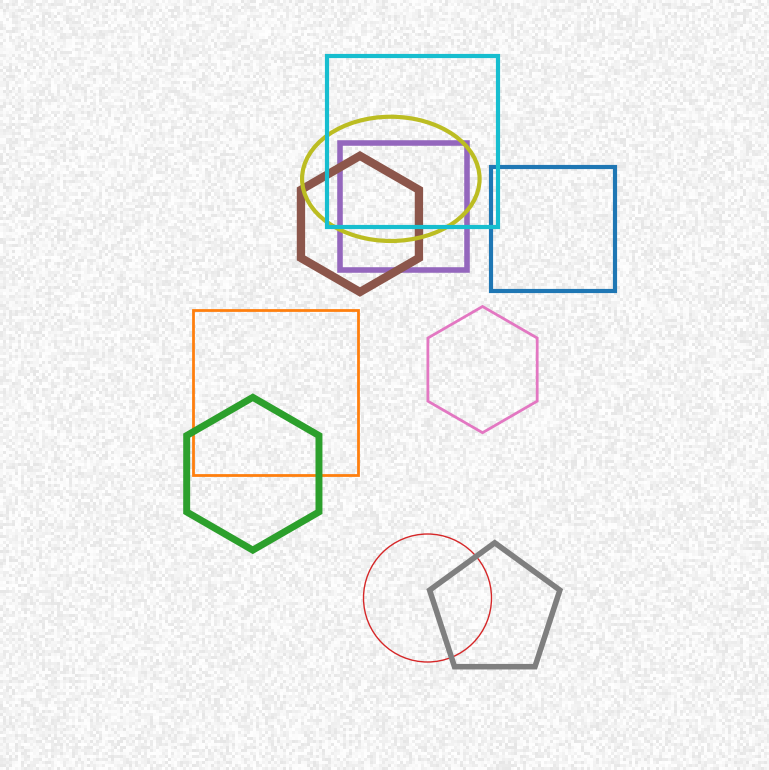[{"shape": "square", "thickness": 1.5, "radius": 0.4, "center": [0.718, 0.702]}, {"shape": "square", "thickness": 1, "radius": 0.54, "center": [0.358, 0.49]}, {"shape": "hexagon", "thickness": 2.5, "radius": 0.5, "center": [0.328, 0.385]}, {"shape": "circle", "thickness": 0.5, "radius": 0.42, "center": [0.555, 0.223]}, {"shape": "square", "thickness": 2, "radius": 0.41, "center": [0.524, 0.732]}, {"shape": "hexagon", "thickness": 3, "radius": 0.44, "center": [0.467, 0.709]}, {"shape": "hexagon", "thickness": 1, "radius": 0.41, "center": [0.627, 0.52]}, {"shape": "pentagon", "thickness": 2, "radius": 0.44, "center": [0.643, 0.206]}, {"shape": "oval", "thickness": 1.5, "radius": 0.58, "center": [0.508, 0.768]}, {"shape": "square", "thickness": 1.5, "radius": 0.56, "center": [0.536, 0.817]}]